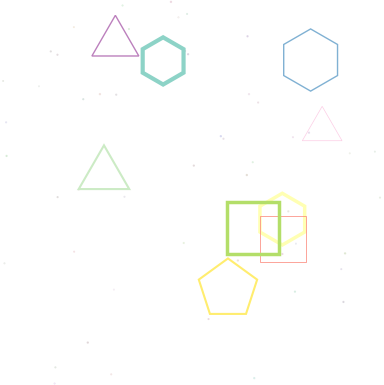[{"shape": "hexagon", "thickness": 3, "radius": 0.31, "center": [0.424, 0.842]}, {"shape": "hexagon", "thickness": 2.5, "radius": 0.34, "center": [0.733, 0.431]}, {"shape": "square", "thickness": 0.5, "radius": 0.3, "center": [0.735, 0.378]}, {"shape": "hexagon", "thickness": 1, "radius": 0.4, "center": [0.807, 0.844]}, {"shape": "square", "thickness": 2.5, "radius": 0.34, "center": [0.657, 0.407]}, {"shape": "triangle", "thickness": 0.5, "radius": 0.3, "center": [0.837, 0.664]}, {"shape": "triangle", "thickness": 1, "radius": 0.35, "center": [0.3, 0.89]}, {"shape": "triangle", "thickness": 1.5, "radius": 0.38, "center": [0.27, 0.547]}, {"shape": "pentagon", "thickness": 1.5, "radius": 0.4, "center": [0.592, 0.249]}]